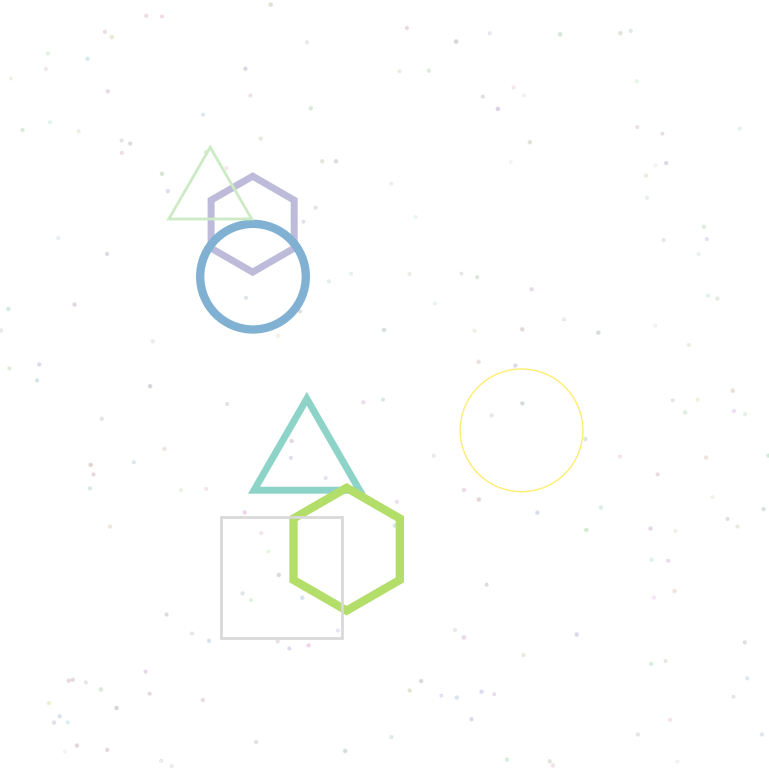[{"shape": "triangle", "thickness": 2.5, "radius": 0.4, "center": [0.398, 0.403]}, {"shape": "hexagon", "thickness": 2.5, "radius": 0.31, "center": [0.328, 0.709]}, {"shape": "circle", "thickness": 3, "radius": 0.34, "center": [0.329, 0.641]}, {"shape": "hexagon", "thickness": 3, "radius": 0.4, "center": [0.45, 0.287]}, {"shape": "square", "thickness": 1, "radius": 0.39, "center": [0.365, 0.25]}, {"shape": "triangle", "thickness": 1, "radius": 0.31, "center": [0.273, 0.747]}, {"shape": "circle", "thickness": 0.5, "radius": 0.4, "center": [0.677, 0.441]}]